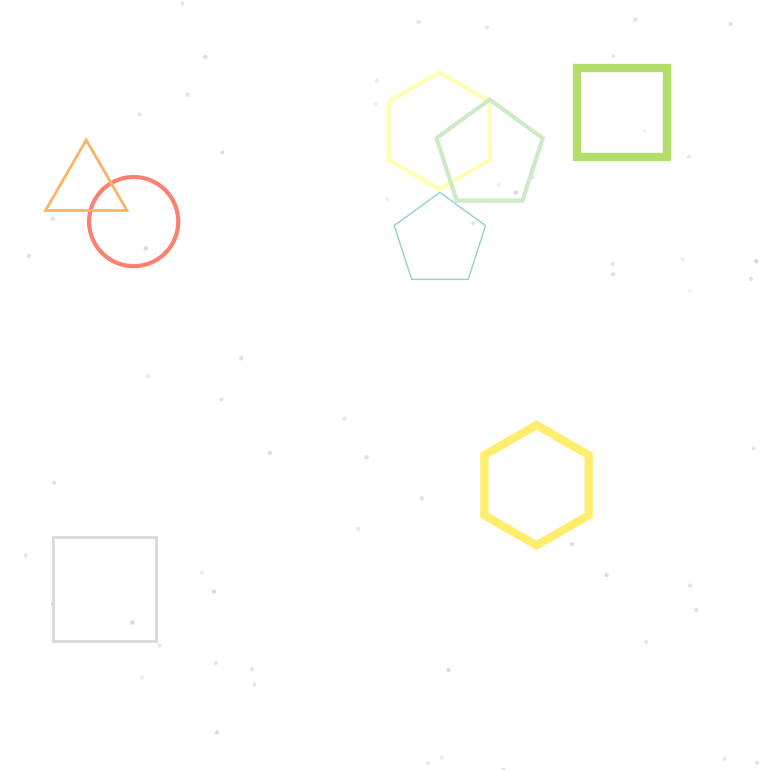[{"shape": "pentagon", "thickness": 0.5, "radius": 0.31, "center": [0.571, 0.688]}, {"shape": "hexagon", "thickness": 1.5, "radius": 0.38, "center": [0.57, 0.83]}, {"shape": "circle", "thickness": 1.5, "radius": 0.29, "center": [0.174, 0.712]}, {"shape": "triangle", "thickness": 1, "radius": 0.31, "center": [0.112, 0.757]}, {"shape": "square", "thickness": 3, "radius": 0.29, "center": [0.808, 0.854]}, {"shape": "square", "thickness": 1, "radius": 0.34, "center": [0.135, 0.235]}, {"shape": "pentagon", "thickness": 1.5, "radius": 0.36, "center": [0.636, 0.798]}, {"shape": "hexagon", "thickness": 3, "radius": 0.39, "center": [0.697, 0.37]}]